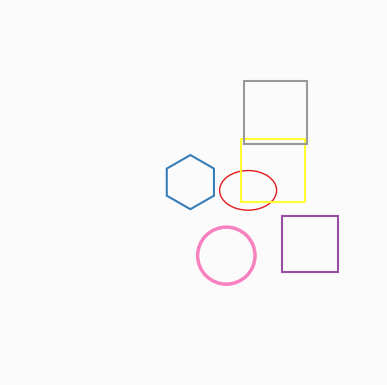[{"shape": "oval", "thickness": 1, "radius": 0.37, "center": [0.64, 0.506]}, {"shape": "hexagon", "thickness": 1.5, "radius": 0.35, "center": [0.491, 0.527]}, {"shape": "square", "thickness": 1.5, "radius": 0.36, "center": [0.801, 0.366]}, {"shape": "square", "thickness": 1.5, "radius": 0.41, "center": [0.705, 0.558]}, {"shape": "circle", "thickness": 2.5, "radius": 0.37, "center": [0.584, 0.336]}, {"shape": "square", "thickness": 1.5, "radius": 0.41, "center": [0.711, 0.707]}]